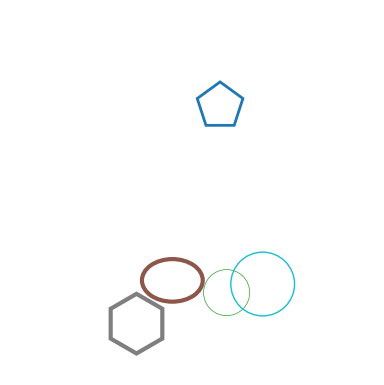[{"shape": "pentagon", "thickness": 2, "radius": 0.31, "center": [0.572, 0.725]}, {"shape": "circle", "thickness": 0.5, "radius": 0.3, "center": [0.589, 0.24]}, {"shape": "oval", "thickness": 3, "radius": 0.39, "center": [0.448, 0.272]}, {"shape": "hexagon", "thickness": 3, "radius": 0.39, "center": [0.355, 0.159]}, {"shape": "circle", "thickness": 1, "radius": 0.41, "center": [0.682, 0.262]}]